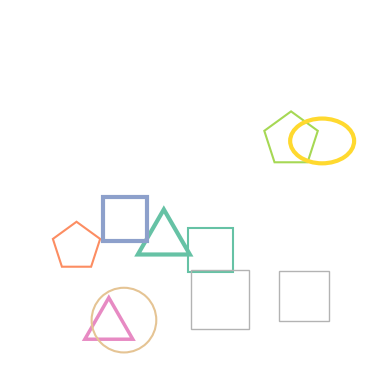[{"shape": "square", "thickness": 1.5, "radius": 0.29, "center": [0.547, 0.35]}, {"shape": "triangle", "thickness": 3, "radius": 0.39, "center": [0.426, 0.378]}, {"shape": "pentagon", "thickness": 1.5, "radius": 0.32, "center": [0.199, 0.359]}, {"shape": "square", "thickness": 3, "radius": 0.29, "center": [0.325, 0.432]}, {"shape": "triangle", "thickness": 2.5, "radius": 0.36, "center": [0.283, 0.155]}, {"shape": "pentagon", "thickness": 1.5, "radius": 0.37, "center": [0.756, 0.638]}, {"shape": "oval", "thickness": 3, "radius": 0.42, "center": [0.837, 0.634]}, {"shape": "circle", "thickness": 1.5, "radius": 0.42, "center": [0.322, 0.169]}, {"shape": "square", "thickness": 1, "radius": 0.33, "center": [0.789, 0.23]}, {"shape": "square", "thickness": 1, "radius": 0.38, "center": [0.571, 0.222]}]